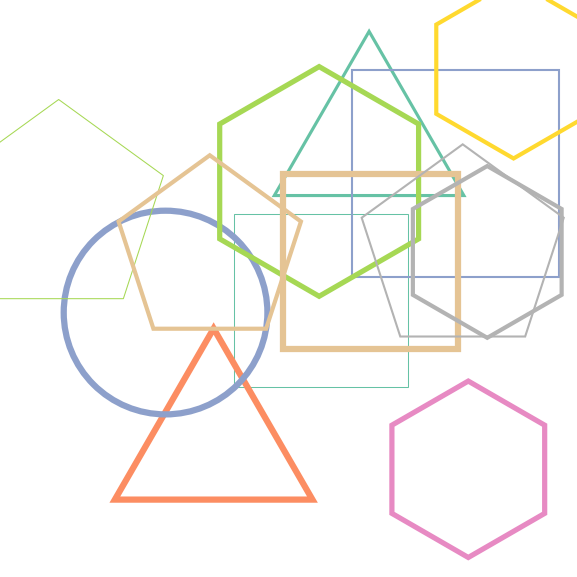[{"shape": "square", "thickness": 0.5, "radius": 0.75, "center": [0.556, 0.479]}, {"shape": "triangle", "thickness": 1.5, "radius": 0.95, "center": [0.639, 0.755]}, {"shape": "triangle", "thickness": 3, "radius": 0.99, "center": [0.37, 0.233]}, {"shape": "circle", "thickness": 3, "radius": 0.88, "center": [0.287, 0.458]}, {"shape": "square", "thickness": 1, "radius": 0.9, "center": [0.789, 0.699]}, {"shape": "hexagon", "thickness": 2.5, "radius": 0.76, "center": [0.811, 0.187]}, {"shape": "hexagon", "thickness": 2.5, "radius": 0.99, "center": [0.553, 0.685]}, {"shape": "pentagon", "thickness": 0.5, "radius": 0.95, "center": [0.102, 0.636]}, {"shape": "hexagon", "thickness": 2, "radius": 0.77, "center": [0.889, 0.879]}, {"shape": "pentagon", "thickness": 2, "radius": 0.83, "center": [0.363, 0.564]}, {"shape": "square", "thickness": 3, "radius": 0.76, "center": [0.642, 0.546]}, {"shape": "hexagon", "thickness": 2, "radius": 0.74, "center": [0.844, 0.563]}, {"shape": "pentagon", "thickness": 1, "radius": 0.92, "center": [0.801, 0.565]}]